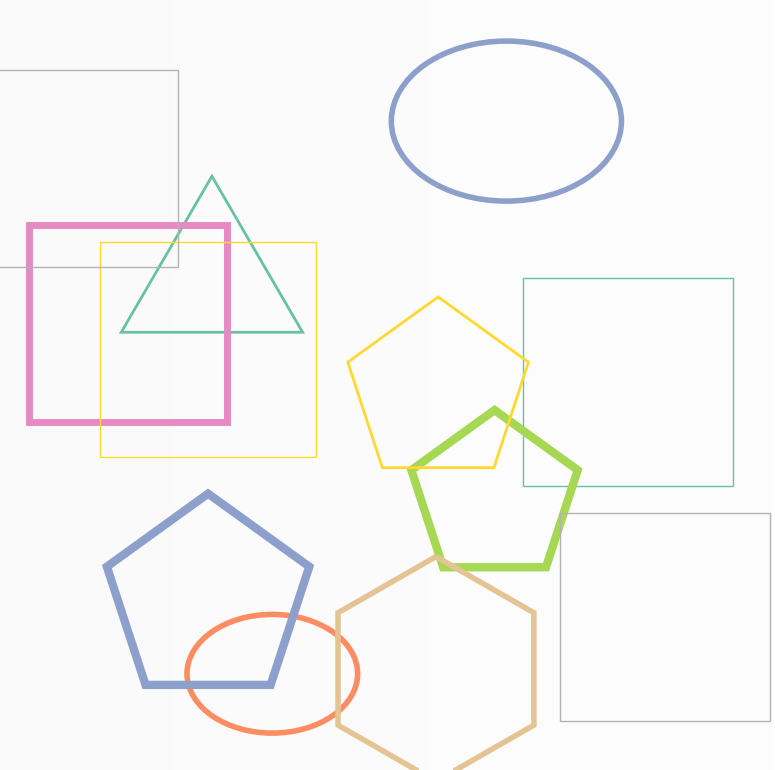[{"shape": "square", "thickness": 0.5, "radius": 0.68, "center": [0.81, 0.504]}, {"shape": "triangle", "thickness": 1, "radius": 0.68, "center": [0.273, 0.636]}, {"shape": "oval", "thickness": 2, "radius": 0.55, "center": [0.351, 0.125]}, {"shape": "pentagon", "thickness": 3, "radius": 0.69, "center": [0.268, 0.222]}, {"shape": "oval", "thickness": 2, "radius": 0.74, "center": [0.653, 0.843]}, {"shape": "square", "thickness": 2.5, "radius": 0.64, "center": [0.165, 0.58]}, {"shape": "pentagon", "thickness": 3, "radius": 0.56, "center": [0.638, 0.355]}, {"shape": "square", "thickness": 0.5, "radius": 0.7, "center": [0.268, 0.546]}, {"shape": "pentagon", "thickness": 1, "radius": 0.61, "center": [0.565, 0.492]}, {"shape": "hexagon", "thickness": 2, "radius": 0.73, "center": [0.563, 0.131]}, {"shape": "square", "thickness": 0.5, "radius": 0.64, "center": [0.102, 0.781]}, {"shape": "square", "thickness": 0.5, "radius": 0.68, "center": [0.858, 0.199]}]